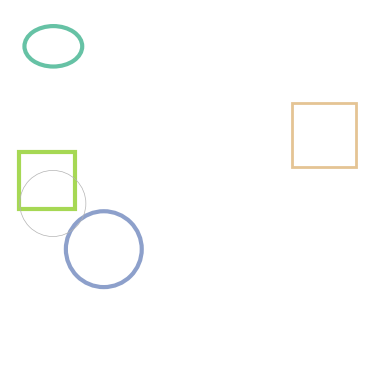[{"shape": "oval", "thickness": 3, "radius": 0.38, "center": [0.139, 0.88]}, {"shape": "circle", "thickness": 3, "radius": 0.49, "center": [0.27, 0.353]}, {"shape": "square", "thickness": 3, "radius": 0.37, "center": [0.122, 0.532]}, {"shape": "square", "thickness": 2, "radius": 0.42, "center": [0.842, 0.649]}, {"shape": "circle", "thickness": 0.5, "radius": 0.43, "center": [0.137, 0.471]}]